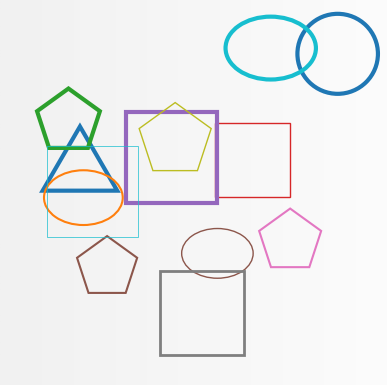[{"shape": "triangle", "thickness": 3, "radius": 0.56, "center": [0.206, 0.56]}, {"shape": "circle", "thickness": 3, "radius": 0.52, "center": [0.871, 0.86]}, {"shape": "oval", "thickness": 1.5, "radius": 0.51, "center": [0.215, 0.487]}, {"shape": "pentagon", "thickness": 3, "radius": 0.43, "center": [0.177, 0.685]}, {"shape": "square", "thickness": 1, "radius": 0.48, "center": [0.652, 0.584]}, {"shape": "square", "thickness": 3, "radius": 0.59, "center": [0.443, 0.591]}, {"shape": "oval", "thickness": 1, "radius": 0.46, "center": [0.561, 0.342]}, {"shape": "pentagon", "thickness": 1.5, "radius": 0.41, "center": [0.276, 0.305]}, {"shape": "pentagon", "thickness": 1.5, "radius": 0.42, "center": [0.749, 0.374]}, {"shape": "square", "thickness": 2, "radius": 0.55, "center": [0.521, 0.187]}, {"shape": "pentagon", "thickness": 1, "radius": 0.49, "center": [0.452, 0.636]}, {"shape": "oval", "thickness": 3, "radius": 0.58, "center": [0.699, 0.875]}, {"shape": "square", "thickness": 0.5, "radius": 0.59, "center": [0.239, 0.503]}]